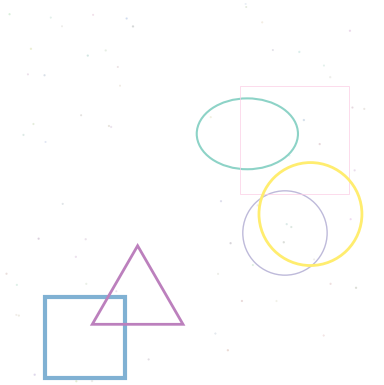[{"shape": "oval", "thickness": 1.5, "radius": 0.66, "center": [0.642, 0.652]}, {"shape": "circle", "thickness": 1, "radius": 0.55, "center": [0.74, 0.395]}, {"shape": "square", "thickness": 3, "radius": 0.52, "center": [0.221, 0.124]}, {"shape": "square", "thickness": 0.5, "radius": 0.71, "center": [0.764, 0.637]}, {"shape": "triangle", "thickness": 2, "radius": 0.68, "center": [0.357, 0.226]}, {"shape": "circle", "thickness": 2, "radius": 0.67, "center": [0.806, 0.444]}]